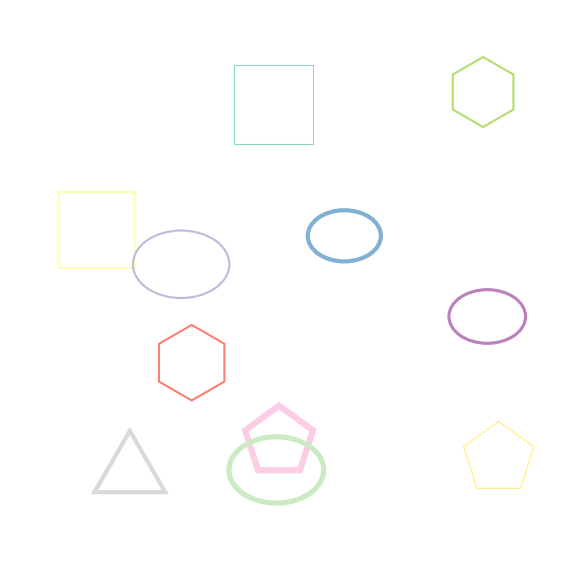[{"shape": "square", "thickness": 0.5, "radius": 0.34, "center": [0.473, 0.818]}, {"shape": "square", "thickness": 1, "radius": 0.33, "center": [0.168, 0.601]}, {"shape": "oval", "thickness": 1, "radius": 0.42, "center": [0.314, 0.542]}, {"shape": "hexagon", "thickness": 1, "radius": 0.33, "center": [0.332, 0.371]}, {"shape": "oval", "thickness": 2, "radius": 0.32, "center": [0.596, 0.591]}, {"shape": "hexagon", "thickness": 1, "radius": 0.3, "center": [0.837, 0.84]}, {"shape": "pentagon", "thickness": 3, "radius": 0.31, "center": [0.483, 0.235]}, {"shape": "triangle", "thickness": 2, "radius": 0.35, "center": [0.225, 0.182]}, {"shape": "oval", "thickness": 1.5, "radius": 0.33, "center": [0.844, 0.451]}, {"shape": "oval", "thickness": 2.5, "radius": 0.41, "center": [0.478, 0.185]}, {"shape": "pentagon", "thickness": 0.5, "radius": 0.32, "center": [0.864, 0.205]}]